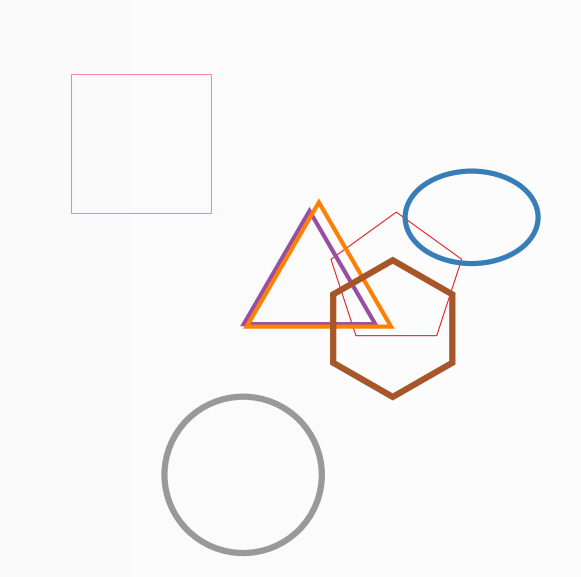[{"shape": "pentagon", "thickness": 0.5, "radius": 0.59, "center": [0.682, 0.514]}, {"shape": "oval", "thickness": 2.5, "radius": 0.57, "center": [0.811, 0.623]}, {"shape": "triangle", "thickness": 2, "radius": 0.65, "center": [0.532, 0.503]}, {"shape": "triangle", "thickness": 2, "radius": 0.72, "center": [0.549, 0.505]}, {"shape": "hexagon", "thickness": 3, "radius": 0.59, "center": [0.676, 0.43]}, {"shape": "square", "thickness": 0.5, "radius": 0.6, "center": [0.243, 0.751]}, {"shape": "circle", "thickness": 3, "radius": 0.68, "center": [0.418, 0.177]}]